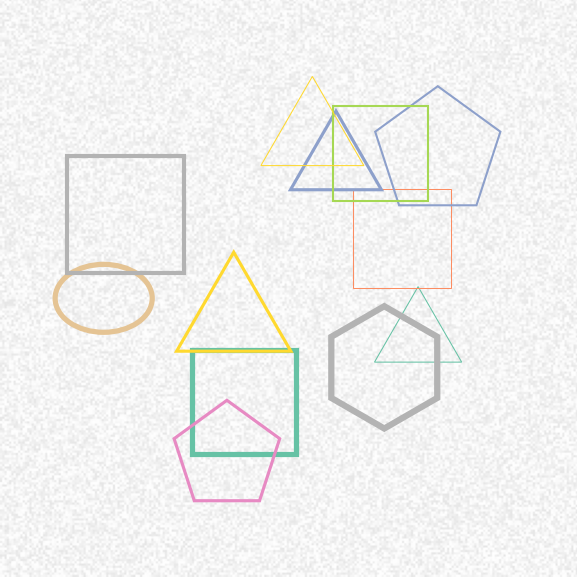[{"shape": "triangle", "thickness": 0.5, "radius": 0.44, "center": [0.724, 0.416]}, {"shape": "square", "thickness": 2.5, "radius": 0.45, "center": [0.423, 0.302]}, {"shape": "square", "thickness": 0.5, "radius": 0.43, "center": [0.696, 0.586]}, {"shape": "pentagon", "thickness": 1, "radius": 0.57, "center": [0.758, 0.736]}, {"shape": "triangle", "thickness": 1.5, "radius": 0.45, "center": [0.582, 0.716]}, {"shape": "pentagon", "thickness": 1.5, "radius": 0.48, "center": [0.393, 0.21]}, {"shape": "square", "thickness": 1, "radius": 0.41, "center": [0.659, 0.733]}, {"shape": "triangle", "thickness": 0.5, "radius": 0.51, "center": [0.541, 0.764]}, {"shape": "triangle", "thickness": 1.5, "radius": 0.57, "center": [0.405, 0.448]}, {"shape": "oval", "thickness": 2.5, "radius": 0.42, "center": [0.18, 0.483]}, {"shape": "hexagon", "thickness": 3, "radius": 0.53, "center": [0.665, 0.363]}, {"shape": "square", "thickness": 2, "radius": 0.51, "center": [0.218, 0.628]}]